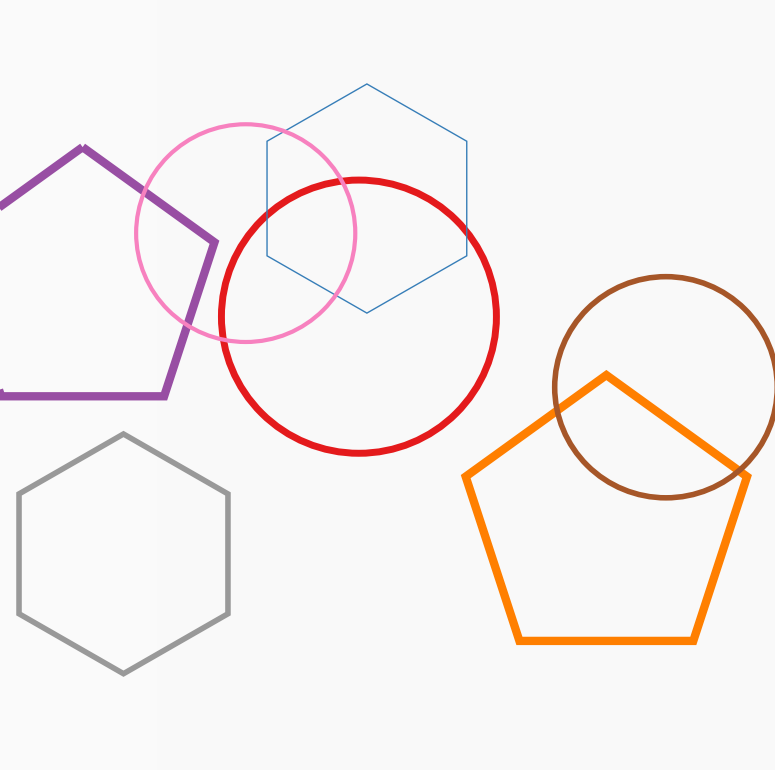[{"shape": "circle", "thickness": 2.5, "radius": 0.89, "center": [0.463, 0.589]}, {"shape": "hexagon", "thickness": 0.5, "radius": 0.74, "center": [0.473, 0.742]}, {"shape": "pentagon", "thickness": 3, "radius": 0.89, "center": [0.107, 0.63]}, {"shape": "pentagon", "thickness": 3, "radius": 0.95, "center": [0.782, 0.322]}, {"shape": "circle", "thickness": 2, "radius": 0.72, "center": [0.859, 0.497]}, {"shape": "circle", "thickness": 1.5, "radius": 0.71, "center": [0.317, 0.697]}, {"shape": "hexagon", "thickness": 2, "radius": 0.78, "center": [0.159, 0.281]}]